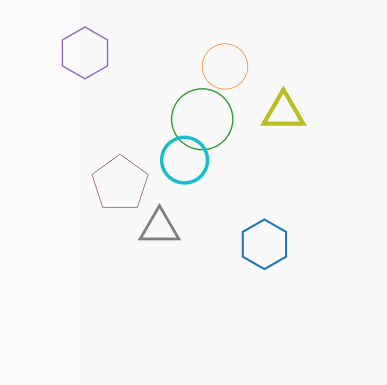[{"shape": "hexagon", "thickness": 1.5, "radius": 0.32, "center": [0.682, 0.365]}, {"shape": "circle", "thickness": 0.5, "radius": 0.29, "center": [0.581, 0.827]}, {"shape": "circle", "thickness": 1, "radius": 0.4, "center": [0.522, 0.69]}, {"shape": "hexagon", "thickness": 1, "radius": 0.34, "center": [0.219, 0.863]}, {"shape": "pentagon", "thickness": 0.5, "radius": 0.38, "center": [0.31, 0.523]}, {"shape": "triangle", "thickness": 2, "radius": 0.29, "center": [0.412, 0.408]}, {"shape": "triangle", "thickness": 3, "radius": 0.3, "center": [0.731, 0.708]}, {"shape": "circle", "thickness": 2.5, "radius": 0.3, "center": [0.476, 0.584]}]